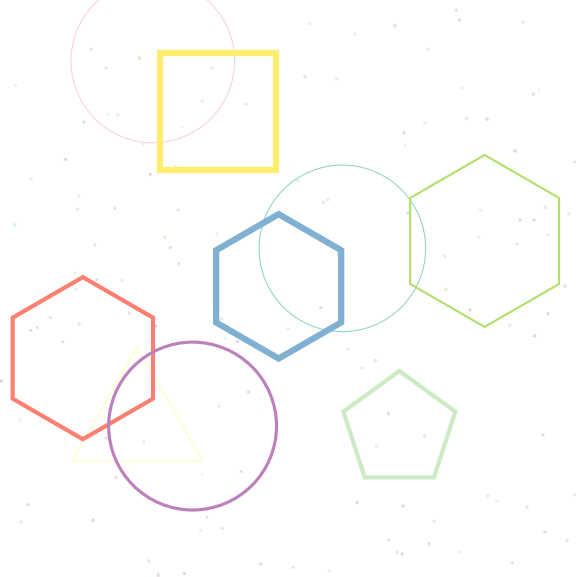[{"shape": "circle", "thickness": 0.5, "radius": 0.72, "center": [0.593, 0.569]}, {"shape": "triangle", "thickness": 0.5, "radius": 0.65, "center": [0.238, 0.267]}, {"shape": "hexagon", "thickness": 2, "radius": 0.7, "center": [0.143, 0.379]}, {"shape": "hexagon", "thickness": 3, "radius": 0.63, "center": [0.483, 0.503]}, {"shape": "hexagon", "thickness": 1, "radius": 0.74, "center": [0.839, 0.582]}, {"shape": "circle", "thickness": 0.5, "radius": 0.71, "center": [0.265, 0.894]}, {"shape": "circle", "thickness": 1.5, "radius": 0.73, "center": [0.333, 0.261]}, {"shape": "pentagon", "thickness": 2, "radius": 0.51, "center": [0.692, 0.255]}, {"shape": "square", "thickness": 3, "radius": 0.51, "center": [0.378, 0.806]}]